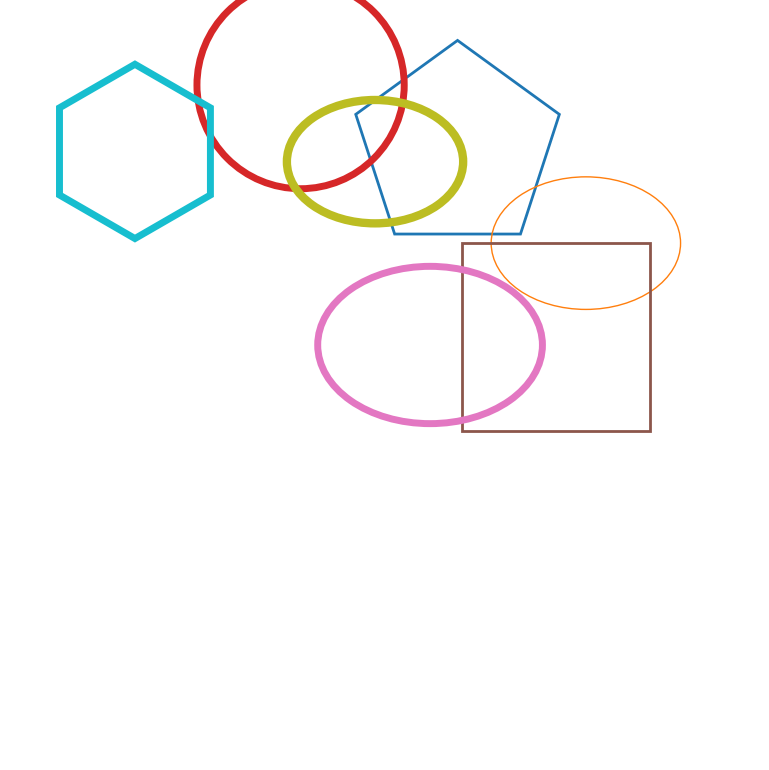[{"shape": "pentagon", "thickness": 1, "radius": 0.7, "center": [0.594, 0.809]}, {"shape": "oval", "thickness": 0.5, "radius": 0.61, "center": [0.761, 0.684]}, {"shape": "circle", "thickness": 2.5, "radius": 0.67, "center": [0.39, 0.89]}, {"shape": "square", "thickness": 1, "radius": 0.61, "center": [0.722, 0.562]}, {"shape": "oval", "thickness": 2.5, "radius": 0.73, "center": [0.559, 0.552]}, {"shape": "oval", "thickness": 3, "radius": 0.57, "center": [0.487, 0.79]}, {"shape": "hexagon", "thickness": 2.5, "radius": 0.57, "center": [0.175, 0.803]}]